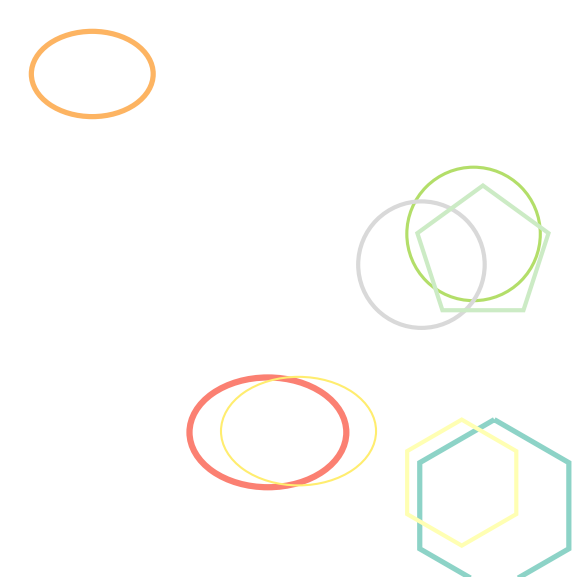[{"shape": "hexagon", "thickness": 2.5, "radius": 0.75, "center": [0.856, 0.123]}, {"shape": "hexagon", "thickness": 2, "radius": 0.55, "center": [0.8, 0.163]}, {"shape": "oval", "thickness": 3, "radius": 0.68, "center": [0.464, 0.25]}, {"shape": "oval", "thickness": 2.5, "radius": 0.53, "center": [0.16, 0.871]}, {"shape": "circle", "thickness": 1.5, "radius": 0.58, "center": [0.82, 0.594]}, {"shape": "circle", "thickness": 2, "radius": 0.55, "center": [0.73, 0.541]}, {"shape": "pentagon", "thickness": 2, "radius": 0.6, "center": [0.836, 0.559]}, {"shape": "oval", "thickness": 1, "radius": 0.67, "center": [0.517, 0.253]}]